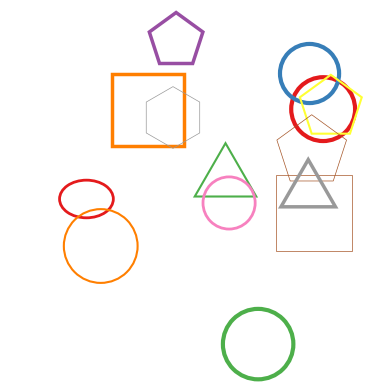[{"shape": "circle", "thickness": 3, "radius": 0.41, "center": [0.839, 0.717]}, {"shape": "oval", "thickness": 2, "radius": 0.35, "center": [0.225, 0.483]}, {"shape": "circle", "thickness": 3, "radius": 0.38, "center": [0.804, 0.809]}, {"shape": "triangle", "thickness": 1.5, "radius": 0.46, "center": [0.586, 0.536]}, {"shape": "circle", "thickness": 3, "radius": 0.46, "center": [0.67, 0.106]}, {"shape": "pentagon", "thickness": 2.5, "radius": 0.37, "center": [0.457, 0.894]}, {"shape": "circle", "thickness": 1.5, "radius": 0.48, "center": [0.262, 0.361]}, {"shape": "square", "thickness": 2.5, "radius": 0.47, "center": [0.385, 0.714]}, {"shape": "pentagon", "thickness": 1.5, "radius": 0.42, "center": [0.859, 0.721]}, {"shape": "pentagon", "thickness": 0.5, "radius": 0.48, "center": [0.81, 0.607]}, {"shape": "square", "thickness": 0.5, "radius": 0.49, "center": [0.815, 0.447]}, {"shape": "circle", "thickness": 2, "radius": 0.34, "center": [0.595, 0.473]}, {"shape": "hexagon", "thickness": 0.5, "radius": 0.4, "center": [0.449, 0.695]}, {"shape": "triangle", "thickness": 2.5, "radius": 0.41, "center": [0.801, 0.504]}]